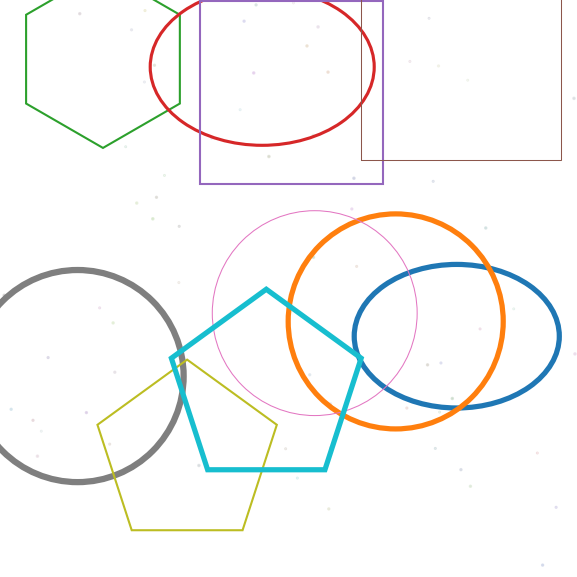[{"shape": "oval", "thickness": 2.5, "radius": 0.89, "center": [0.791, 0.417]}, {"shape": "circle", "thickness": 2.5, "radius": 0.93, "center": [0.685, 0.443]}, {"shape": "hexagon", "thickness": 1, "radius": 0.77, "center": [0.178, 0.897]}, {"shape": "oval", "thickness": 1.5, "radius": 0.97, "center": [0.454, 0.883]}, {"shape": "square", "thickness": 1, "radius": 0.79, "center": [0.505, 0.839]}, {"shape": "square", "thickness": 0.5, "radius": 0.86, "center": [0.798, 0.894]}, {"shape": "circle", "thickness": 0.5, "radius": 0.89, "center": [0.545, 0.457]}, {"shape": "circle", "thickness": 3, "radius": 0.92, "center": [0.134, 0.348]}, {"shape": "pentagon", "thickness": 1, "radius": 0.82, "center": [0.324, 0.213]}, {"shape": "pentagon", "thickness": 2.5, "radius": 0.86, "center": [0.461, 0.325]}]